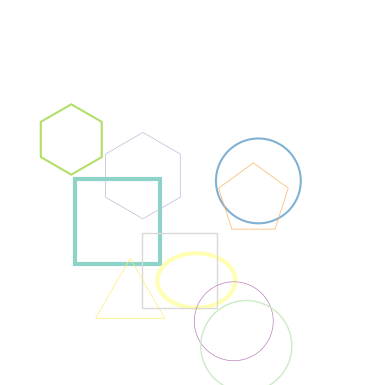[{"shape": "square", "thickness": 3, "radius": 0.55, "center": [0.306, 0.424]}, {"shape": "oval", "thickness": 3, "radius": 0.51, "center": [0.51, 0.271]}, {"shape": "hexagon", "thickness": 0.5, "radius": 0.56, "center": [0.371, 0.544]}, {"shape": "circle", "thickness": 1.5, "radius": 0.55, "center": [0.671, 0.53]}, {"shape": "pentagon", "thickness": 0.5, "radius": 0.48, "center": [0.658, 0.482]}, {"shape": "hexagon", "thickness": 1.5, "radius": 0.46, "center": [0.185, 0.638]}, {"shape": "square", "thickness": 1, "radius": 0.49, "center": [0.465, 0.297]}, {"shape": "circle", "thickness": 0.5, "radius": 0.51, "center": [0.607, 0.166]}, {"shape": "circle", "thickness": 1, "radius": 0.59, "center": [0.64, 0.101]}, {"shape": "triangle", "thickness": 0.5, "radius": 0.52, "center": [0.338, 0.225]}]